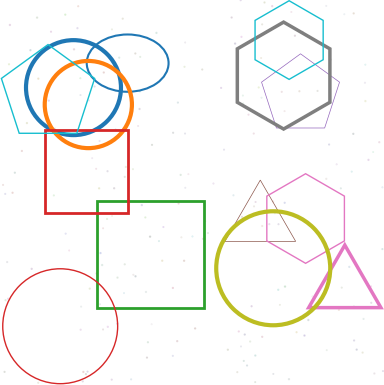[{"shape": "circle", "thickness": 3, "radius": 0.62, "center": [0.191, 0.772]}, {"shape": "oval", "thickness": 1.5, "radius": 0.53, "center": [0.332, 0.836]}, {"shape": "circle", "thickness": 3, "radius": 0.57, "center": [0.229, 0.728]}, {"shape": "square", "thickness": 2, "radius": 0.69, "center": [0.392, 0.339]}, {"shape": "square", "thickness": 2, "radius": 0.54, "center": [0.224, 0.555]}, {"shape": "circle", "thickness": 1, "radius": 0.75, "center": [0.156, 0.153]}, {"shape": "pentagon", "thickness": 0.5, "radius": 0.53, "center": [0.781, 0.754]}, {"shape": "triangle", "thickness": 0.5, "radius": 0.53, "center": [0.676, 0.426]}, {"shape": "hexagon", "thickness": 1, "radius": 0.58, "center": [0.794, 0.432]}, {"shape": "triangle", "thickness": 2.5, "radius": 0.54, "center": [0.896, 0.255]}, {"shape": "hexagon", "thickness": 2.5, "radius": 0.69, "center": [0.737, 0.804]}, {"shape": "circle", "thickness": 3, "radius": 0.74, "center": [0.71, 0.303]}, {"shape": "pentagon", "thickness": 1, "radius": 0.64, "center": [0.125, 0.757]}, {"shape": "hexagon", "thickness": 1, "radius": 0.51, "center": [0.751, 0.896]}]